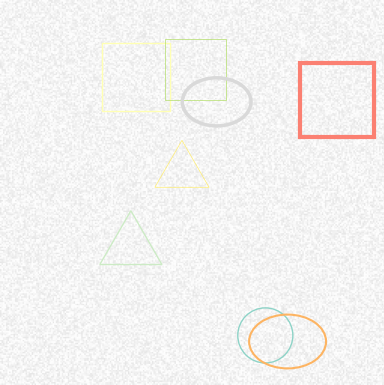[{"shape": "circle", "thickness": 1, "radius": 0.36, "center": [0.689, 0.129]}, {"shape": "square", "thickness": 1, "radius": 0.44, "center": [0.354, 0.8]}, {"shape": "square", "thickness": 3, "radius": 0.48, "center": [0.876, 0.74]}, {"shape": "oval", "thickness": 1.5, "radius": 0.5, "center": [0.747, 0.113]}, {"shape": "square", "thickness": 0.5, "radius": 0.4, "center": [0.507, 0.819]}, {"shape": "oval", "thickness": 2.5, "radius": 0.45, "center": [0.563, 0.735]}, {"shape": "triangle", "thickness": 1, "radius": 0.47, "center": [0.34, 0.359]}, {"shape": "triangle", "thickness": 0.5, "radius": 0.41, "center": [0.473, 0.554]}]